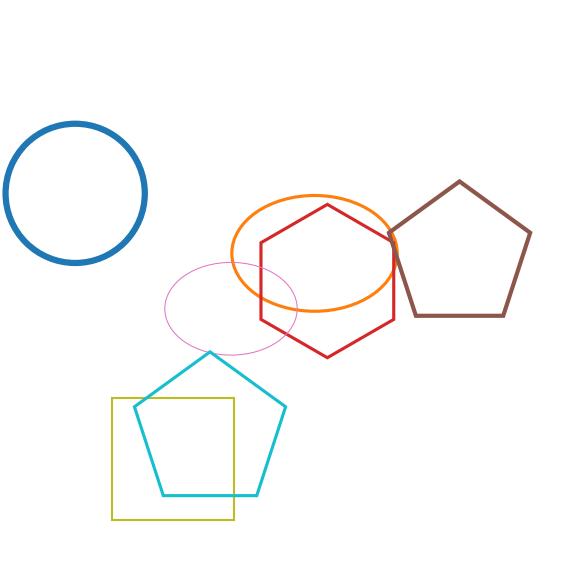[{"shape": "circle", "thickness": 3, "radius": 0.6, "center": [0.13, 0.664]}, {"shape": "oval", "thickness": 1.5, "radius": 0.72, "center": [0.545, 0.56]}, {"shape": "hexagon", "thickness": 1.5, "radius": 0.66, "center": [0.567, 0.512]}, {"shape": "pentagon", "thickness": 2, "radius": 0.64, "center": [0.796, 0.556]}, {"shape": "oval", "thickness": 0.5, "radius": 0.57, "center": [0.4, 0.465]}, {"shape": "square", "thickness": 1, "radius": 0.53, "center": [0.3, 0.204]}, {"shape": "pentagon", "thickness": 1.5, "radius": 0.69, "center": [0.364, 0.252]}]